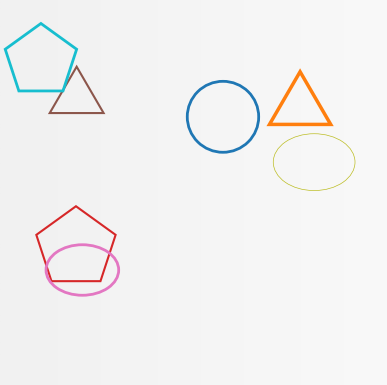[{"shape": "circle", "thickness": 2, "radius": 0.46, "center": [0.575, 0.697]}, {"shape": "triangle", "thickness": 2.5, "radius": 0.46, "center": [0.774, 0.722]}, {"shape": "pentagon", "thickness": 1.5, "radius": 0.54, "center": [0.196, 0.357]}, {"shape": "triangle", "thickness": 1.5, "radius": 0.4, "center": [0.198, 0.746]}, {"shape": "oval", "thickness": 2, "radius": 0.47, "center": [0.213, 0.299]}, {"shape": "oval", "thickness": 0.5, "radius": 0.53, "center": [0.811, 0.579]}, {"shape": "pentagon", "thickness": 2, "radius": 0.48, "center": [0.106, 0.842]}]